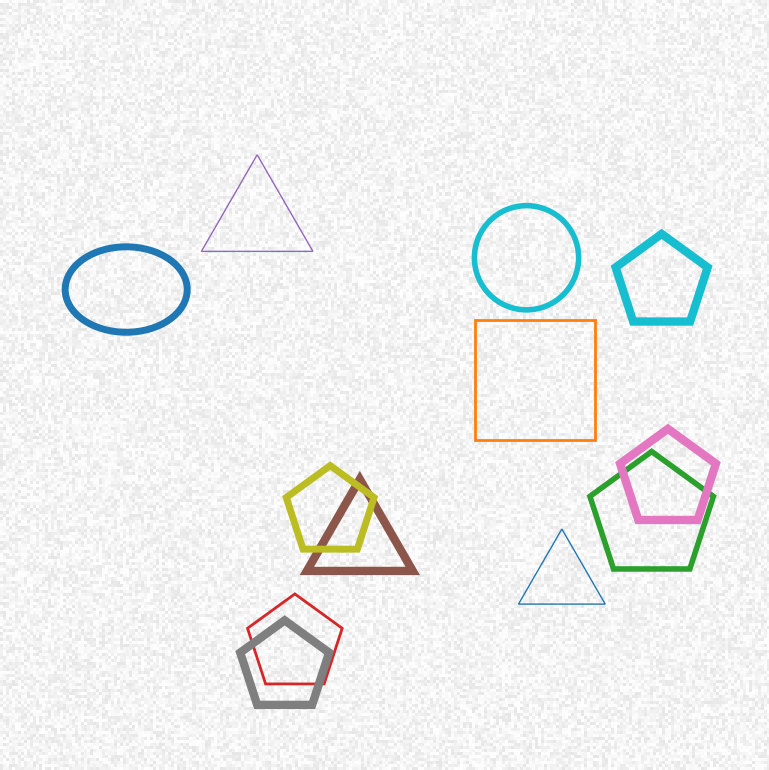[{"shape": "oval", "thickness": 2.5, "radius": 0.4, "center": [0.164, 0.624]}, {"shape": "triangle", "thickness": 0.5, "radius": 0.33, "center": [0.73, 0.248]}, {"shape": "square", "thickness": 1, "radius": 0.39, "center": [0.695, 0.507]}, {"shape": "pentagon", "thickness": 2, "radius": 0.42, "center": [0.846, 0.329]}, {"shape": "pentagon", "thickness": 1, "radius": 0.32, "center": [0.383, 0.164]}, {"shape": "triangle", "thickness": 0.5, "radius": 0.42, "center": [0.334, 0.715]}, {"shape": "triangle", "thickness": 3, "radius": 0.4, "center": [0.467, 0.298]}, {"shape": "pentagon", "thickness": 3, "radius": 0.33, "center": [0.868, 0.378]}, {"shape": "pentagon", "thickness": 3, "radius": 0.3, "center": [0.37, 0.134]}, {"shape": "pentagon", "thickness": 2.5, "radius": 0.3, "center": [0.429, 0.335]}, {"shape": "pentagon", "thickness": 3, "radius": 0.31, "center": [0.859, 0.633]}, {"shape": "circle", "thickness": 2, "radius": 0.34, "center": [0.684, 0.665]}]